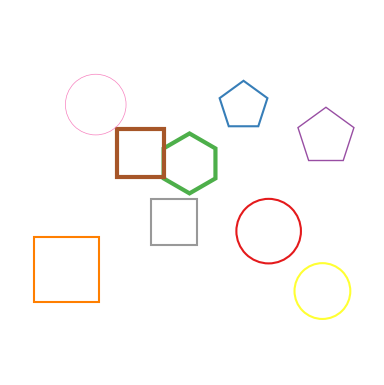[{"shape": "circle", "thickness": 1.5, "radius": 0.42, "center": [0.698, 0.4]}, {"shape": "pentagon", "thickness": 1.5, "radius": 0.33, "center": [0.633, 0.725]}, {"shape": "hexagon", "thickness": 3, "radius": 0.39, "center": [0.492, 0.576]}, {"shape": "pentagon", "thickness": 1, "radius": 0.38, "center": [0.847, 0.645]}, {"shape": "square", "thickness": 1.5, "radius": 0.42, "center": [0.173, 0.301]}, {"shape": "circle", "thickness": 1.5, "radius": 0.36, "center": [0.837, 0.244]}, {"shape": "square", "thickness": 3, "radius": 0.31, "center": [0.365, 0.603]}, {"shape": "circle", "thickness": 0.5, "radius": 0.39, "center": [0.249, 0.728]}, {"shape": "square", "thickness": 1.5, "radius": 0.3, "center": [0.452, 0.424]}]